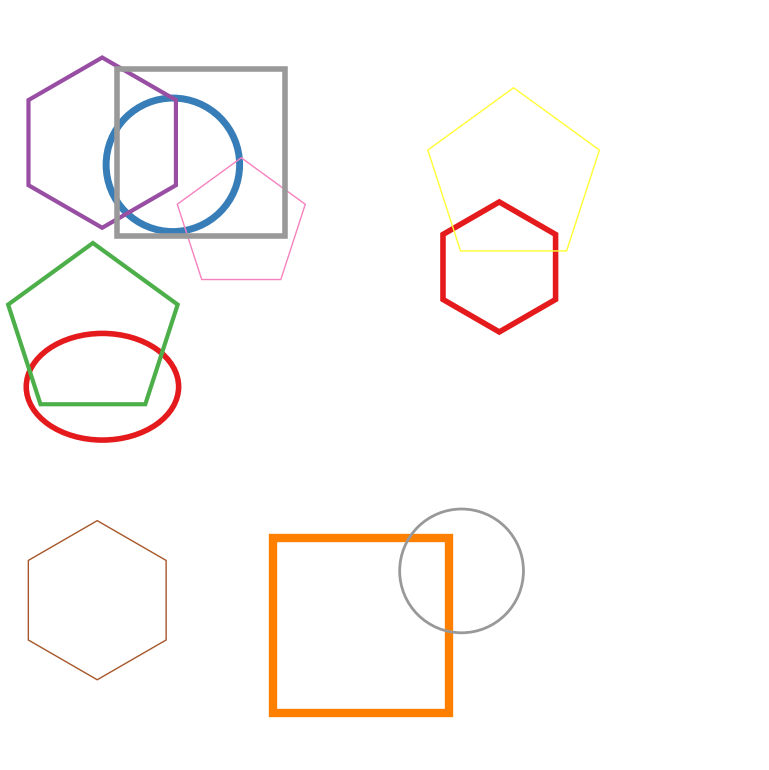[{"shape": "hexagon", "thickness": 2, "radius": 0.42, "center": [0.648, 0.653]}, {"shape": "oval", "thickness": 2, "radius": 0.49, "center": [0.133, 0.498]}, {"shape": "circle", "thickness": 2.5, "radius": 0.43, "center": [0.224, 0.786]}, {"shape": "pentagon", "thickness": 1.5, "radius": 0.58, "center": [0.121, 0.569]}, {"shape": "hexagon", "thickness": 1.5, "radius": 0.55, "center": [0.133, 0.815]}, {"shape": "square", "thickness": 3, "radius": 0.57, "center": [0.469, 0.188]}, {"shape": "pentagon", "thickness": 0.5, "radius": 0.59, "center": [0.667, 0.769]}, {"shape": "hexagon", "thickness": 0.5, "radius": 0.52, "center": [0.126, 0.221]}, {"shape": "pentagon", "thickness": 0.5, "radius": 0.44, "center": [0.313, 0.708]}, {"shape": "square", "thickness": 2, "radius": 0.54, "center": [0.261, 0.802]}, {"shape": "circle", "thickness": 1, "radius": 0.4, "center": [0.599, 0.259]}]